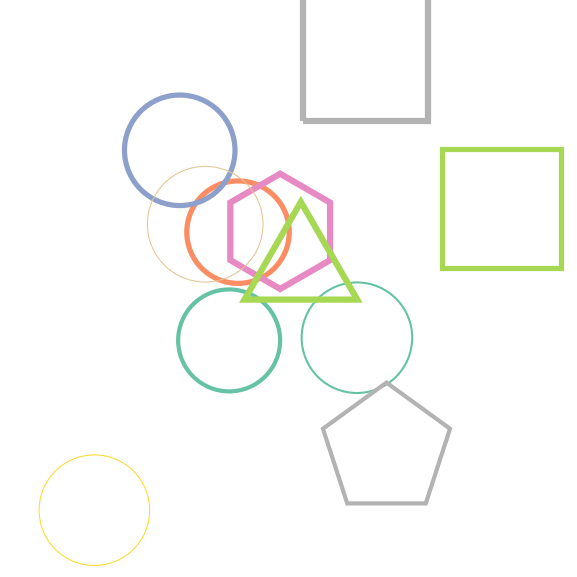[{"shape": "circle", "thickness": 2, "radius": 0.44, "center": [0.397, 0.41]}, {"shape": "circle", "thickness": 1, "radius": 0.48, "center": [0.618, 0.414]}, {"shape": "circle", "thickness": 2.5, "radius": 0.44, "center": [0.412, 0.597]}, {"shape": "circle", "thickness": 2.5, "radius": 0.48, "center": [0.311, 0.739]}, {"shape": "hexagon", "thickness": 3, "radius": 0.5, "center": [0.485, 0.599]}, {"shape": "square", "thickness": 2.5, "radius": 0.51, "center": [0.868, 0.639]}, {"shape": "triangle", "thickness": 3, "radius": 0.56, "center": [0.521, 0.537]}, {"shape": "circle", "thickness": 0.5, "radius": 0.48, "center": [0.163, 0.116]}, {"shape": "circle", "thickness": 0.5, "radius": 0.5, "center": [0.355, 0.611]}, {"shape": "pentagon", "thickness": 2, "radius": 0.58, "center": [0.669, 0.221]}, {"shape": "square", "thickness": 3, "radius": 0.54, "center": [0.633, 0.897]}]